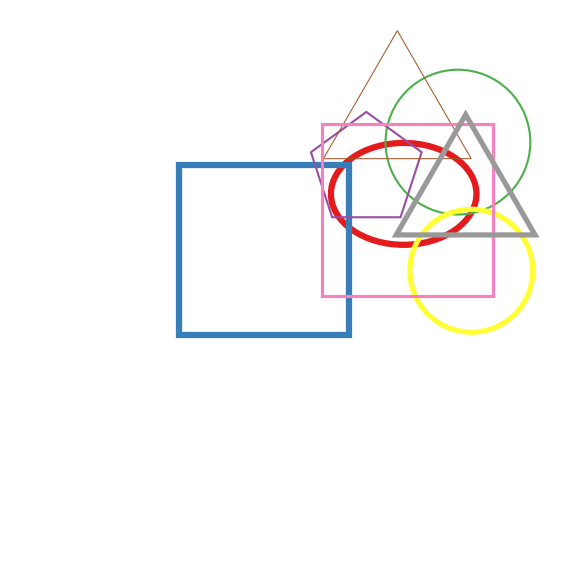[{"shape": "oval", "thickness": 3, "radius": 0.63, "center": [0.699, 0.663]}, {"shape": "square", "thickness": 3, "radius": 0.73, "center": [0.457, 0.567]}, {"shape": "circle", "thickness": 1, "radius": 0.63, "center": [0.793, 0.753]}, {"shape": "pentagon", "thickness": 1, "radius": 0.5, "center": [0.634, 0.704]}, {"shape": "circle", "thickness": 2.5, "radius": 0.53, "center": [0.816, 0.53]}, {"shape": "triangle", "thickness": 0.5, "radius": 0.74, "center": [0.688, 0.798]}, {"shape": "square", "thickness": 1.5, "radius": 0.74, "center": [0.706, 0.635]}, {"shape": "triangle", "thickness": 2.5, "radius": 0.69, "center": [0.806, 0.662]}]